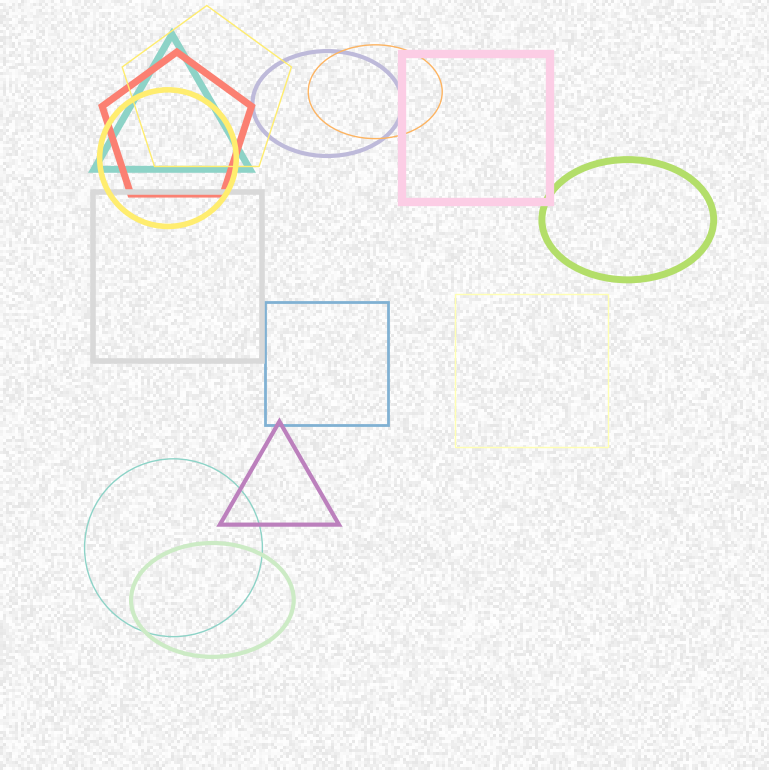[{"shape": "circle", "thickness": 0.5, "radius": 0.58, "center": [0.225, 0.289]}, {"shape": "triangle", "thickness": 2.5, "radius": 0.58, "center": [0.223, 0.839]}, {"shape": "square", "thickness": 0.5, "radius": 0.5, "center": [0.69, 0.519]}, {"shape": "oval", "thickness": 1.5, "radius": 0.49, "center": [0.425, 0.866]}, {"shape": "pentagon", "thickness": 2.5, "radius": 0.51, "center": [0.23, 0.83]}, {"shape": "square", "thickness": 1, "radius": 0.4, "center": [0.424, 0.528]}, {"shape": "oval", "thickness": 0.5, "radius": 0.44, "center": [0.487, 0.881]}, {"shape": "oval", "thickness": 2.5, "radius": 0.56, "center": [0.815, 0.715]}, {"shape": "square", "thickness": 3, "radius": 0.48, "center": [0.619, 0.834]}, {"shape": "square", "thickness": 2, "radius": 0.55, "center": [0.231, 0.641]}, {"shape": "triangle", "thickness": 1.5, "radius": 0.45, "center": [0.363, 0.363]}, {"shape": "oval", "thickness": 1.5, "radius": 0.53, "center": [0.276, 0.221]}, {"shape": "pentagon", "thickness": 0.5, "radius": 0.58, "center": [0.269, 0.877]}, {"shape": "circle", "thickness": 2, "radius": 0.44, "center": [0.218, 0.795]}]